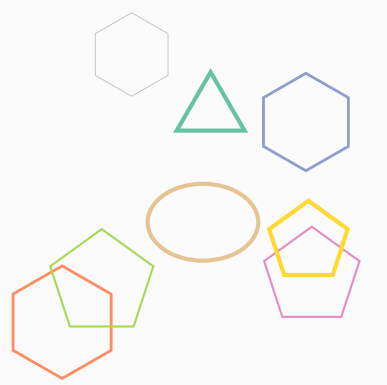[{"shape": "triangle", "thickness": 3, "radius": 0.51, "center": [0.544, 0.711]}, {"shape": "hexagon", "thickness": 2, "radius": 0.73, "center": [0.16, 0.163]}, {"shape": "hexagon", "thickness": 2, "radius": 0.63, "center": [0.789, 0.683]}, {"shape": "pentagon", "thickness": 1.5, "radius": 0.65, "center": [0.805, 0.282]}, {"shape": "pentagon", "thickness": 1.5, "radius": 0.7, "center": [0.263, 0.265]}, {"shape": "pentagon", "thickness": 3, "radius": 0.53, "center": [0.796, 0.372]}, {"shape": "oval", "thickness": 3, "radius": 0.71, "center": [0.524, 0.423]}, {"shape": "hexagon", "thickness": 0.5, "radius": 0.54, "center": [0.34, 0.858]}]